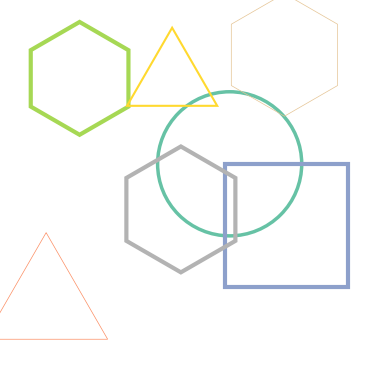[{"shape": "circle", "thickness": 2.5, "radius": 0.94, "center": [0.597, 0.575]}, {"shape": "triangle", "thickness": 0.5, "radius": 0.92, "center": [0.12, 0.211]}, {"shape": "square", "thickness": 3, "radius": 0.8, "center": [0.744, 0.415]}, {"shape": "hexagon", "thickness": 3, "radius": 0.73, "center": [0.207, 0.796]}, {"shape": "triangle", "thickness": 1.5, "radius": 0.68, "center": [0.447, 0.793]}, {"shape": "hexagon", "thickness": 0.5, "radius": 0.8, "center": [0.739, 0.857]}, {"shape": "hexagon", "thickness": 3, "radius": 0.82, "center": [0.47, 0.456]}]